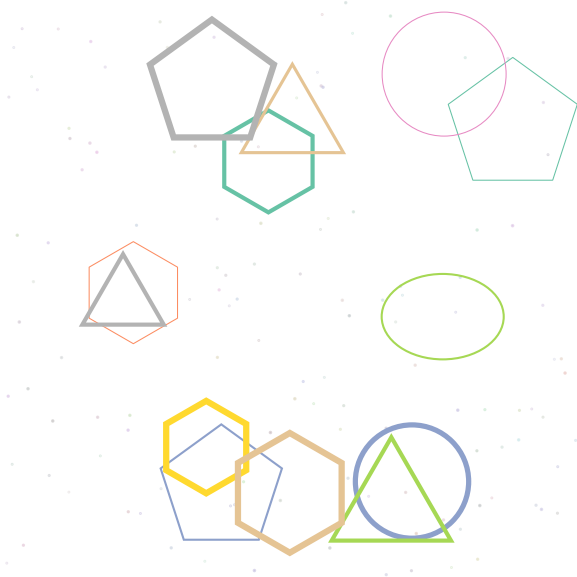[{"shape": "hexagon", "thickness": 2, "radius": 0.44, "center": [0.465, 0.72]}, {"shape": "pentagon", "thickness": 0.5, "radius": 0.59, "center": [0.888, 0.782]}, {"shape": "hexagon", "thickness": 0.5, "radius": 0.44, "center": [0.231, 0.492]}, {"shape": "circle", "thickness": 2.5, "radius": 0.49, "center": [0.713, 0.165]}, {"shape": "pentagon", "thickness": 1, "radius": 0.55, "center": [0.383, 0.154]}, {"shape": "circle", "thickness": 0.5, "radius": 0.54, "center": [0.769, 0.871]}, {"shape": "oval", "thickness": 1, "radius": 0.53, "center": [0.767, 0.451]}, {"shape": "triangle", "thickness": 2, "radius": 0.6, "center": [0.678, 0.123]}, {"shape": "hexagon", "thickness": 3, "radius": 0.4, "center": [0.357, 0.225]}, {"shape": "hexagon", "thickness": 3, "radius": 0.52, "center": [0.502, 0.146]}, {"shape": "triangle", "thickness": 1.5, "radius": 0.51, "center": [0.506, 0.786]}, {"shape": "pentagon", "thickness": 3, "radius": 0.56, "center": [0.367, 0.852]}, {"shape": "triangle", "thickness": 2, "radius": 0.41, "center": [0.213, 0.478]}]